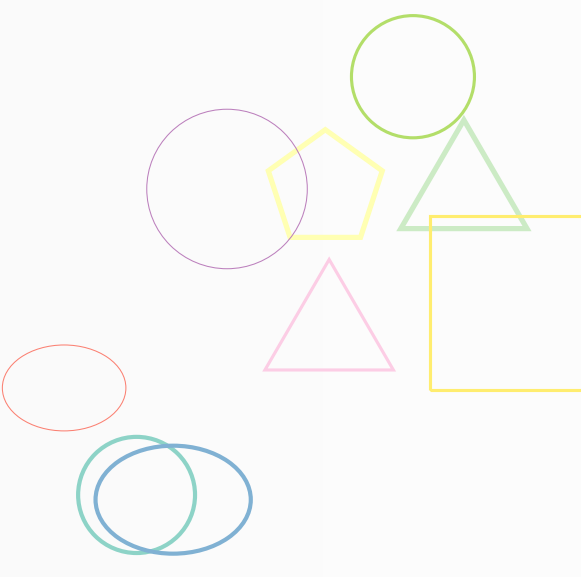[{"shape": "circle", "thickness": 2, "radius": 0.5, "center": [0.235, 0.142]}, {"shape": "pentagon", "thickness": 2.5, "radius": 0.52, "center": [0.56, 0.671]}, {"shape": "oval", "thickness": 0.5, "radius": 0.53, "center": [0.11, 0.327]}, {"shape": "oval", "thickness": 2, "radius": 0.67, "center": [0.298, 0.134]}, {"shape": "circle", "thickness": 1.5, "radius": 0.53, "center": [0.71, 0.866]}, {"shape": "triangle", "thickness": 1.5, "radius": 0.64, "center": [0.566, 0.422]}, {"shape": "circle", "thickness": 0.5, "radius": 0.69, "center": [0.391, 0.672]}, {"shape": "triangle", "thickness": 2.5, "radius": 0.63, "center": [0.798, 0.666]}, {"shape": "square", "thickness": 1.5, "radius": 0.75, "center": [0.89, 0.474]}]